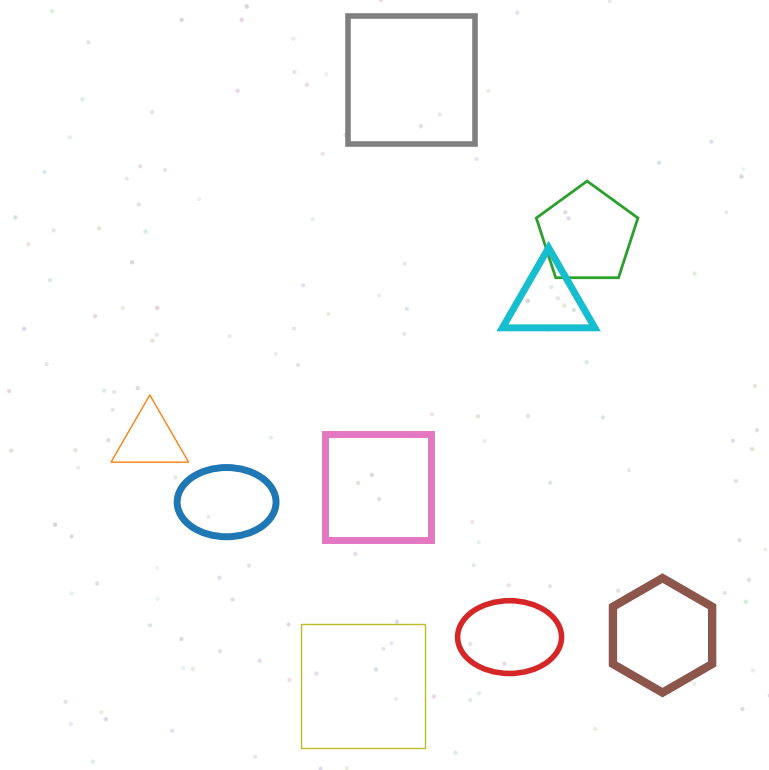[{"shape": "oval", "thickness": 2.5, "radius": 0.32, "center": [0.294, 0.348]}, {"shape": "triangle", "thickness": 0.5, "radius": 0.29, "center": [0.195, 0.429]}, {"shape": "pentagon", "thickness": 1, "radius": 0.35, "center": [0.762, 0.695]}, {"shape": "oval", "thickness": 2, "radius": 0.34, "center": [0.662, 0.173]}, {"shape": "hexagon", "thickness": 3, "radius": 0.37, "center": [0.86, 0.175]}, {"shape": "square", "thickness": 2.5, "radius": 0.34, "center": [0.491, 0.367]}, {"shape": "square", "thickness": 2, "radius": 0.41, "center": [0.535, 0.896]}, {"shape": "square", "thickness": 0.5, "radius": 0.4, "center": [0.472, 0.109]}, {"shape": "triangle", "thickness": 2.5, "radius": 0.35, "center": [0.713, 0.609]}]